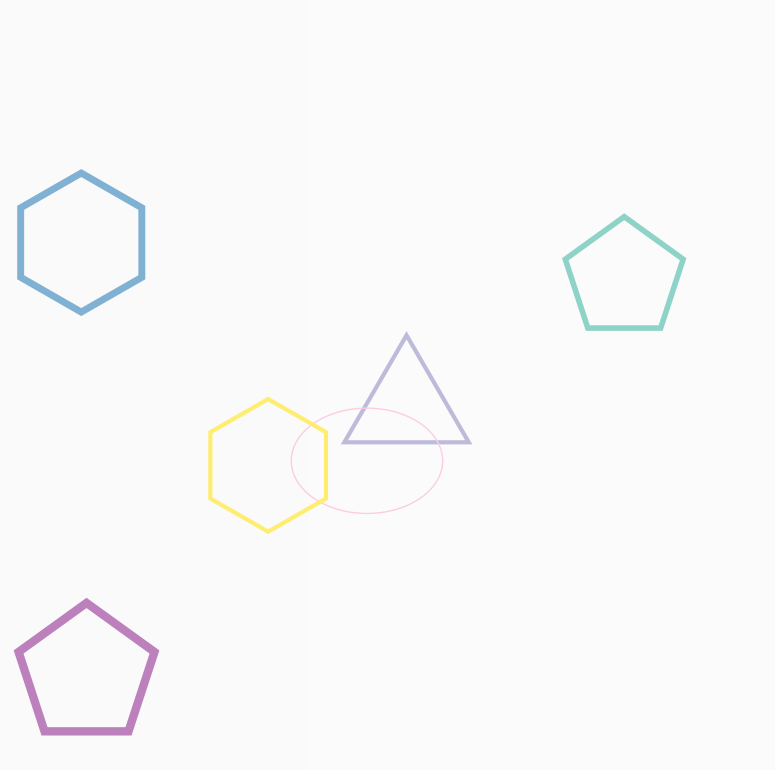[{"shape": "pentagon", "thickness": 2, "radius": 0.4, "center": [0.805, 0.639]}, {"shape": "triangle", "thickness": 1.5, "radius": 0.46, "center": [0.525, 0.472]}, {"shape": "hexagon", "thickness": 2.5, "radius": 0.45, "center": [0.105, 0.685]}, {"shape": "oval", "thickness": 0.5, "radius": 0.49, "center": [0.474, 0.402]}, {"shape": "pentagon", "thickness": 3, "radius": 0.46, "center": [0.112, 0.125]}, {"shape": "hexagon", "thickness": 1.5, "radius": 0.43, "center": [0.346, 0.396]}]